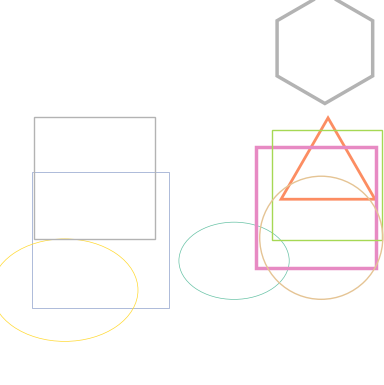[{"shape": "oval", "thickness": 0.5, "radius": 0.72, "center": [0.608, 0.323]}, {"shape": "triangle", "thickness": 2, "radius": 0.7, "center": [0.852, 0.553]}, {"shape": "square", "thickness": 0.5, "radius": 0.88, "center": [0.261, 0.377]}, {"shape": "square", "thickness": 2.5, "radius": 0.78, "center": [0.821, 0.461]}, {"shape": "square", "thickness": 1, "radius": 0.71, "center": [0.849, 0.519]}, {"shape": "oval", "thickness": 0.5, "radius": 0.95, "center": [0.168, 0.246]}, {"shape": "circle", "thickness": 1, "radius": 0.8, "center": [0.834, 0.382]}, {"shape": "hexagon", "thickness": 2.5, "radius": 0.72, "center": [0.844, 0.875]}, {"shape": "square", "thickness": 1, "radius": 0.79, "center": [0.245, 0.538]}]